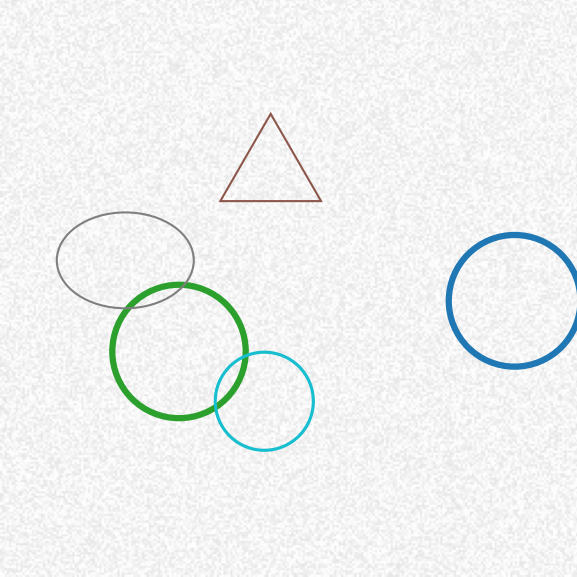[{"shape": "circle", "thickness": 3, "radius": 0.57, "center": [0.891, 0.478]}, {"shape": "circle", "thickness": 3, "radius": 0.58, "center": [0.31, 0.391]}, {"shape": "triangle", "thickness": 1, "radius": 0.5, "center": [0.469, 0.701]}, {"shape": "oval", "thickness": 1, "radius": 0.59, "center": [0.217, 0.548]}, {"shape": "circle", "thickness": 1.5, "radius": 0.42, "center": [0.458, 0.304]}]